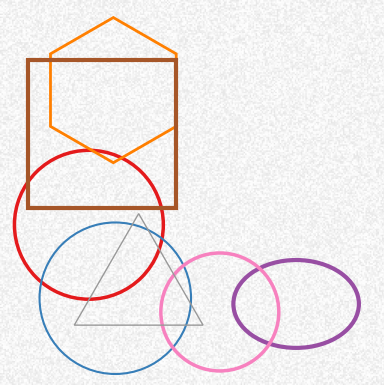[{"shape": "circle", "thickness": 2.5, "radius": 0.97, "center": [0.231, 0.416]}, {"shape": "circle", "thickness": 1.5, "radius": 0.98, "center": [0.299, 0.225]}, {"shape": "oval", "thickness": 3, "radius": 0.82, "center": [0.769, 0.21]}, {"shape": "hexagon", "thickness": 2, "radius": 0.94, "center": [0.294, 0.766]}, {"shape": "square", "thickness": 3, "radius": 0.96, "center": [0.266, 0.651]}, {"shape": "circle", "thickness": 2.5, "radius": 0.77, "center": [0.571, 0.19]}, {"shape": "triangle", "thickness": 1, "radius": 0.97, "center": [0.36, 0.252]}]